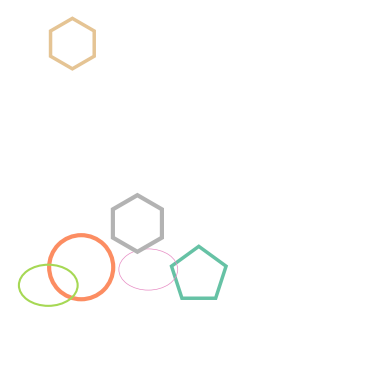[{"shape": "pentagon", "thickness": 2.5, "radius": 0.37, "center": [0.516, 0.286]}, {"shape": "circle", "thickness": 3, "radius": 0.42, "center": [0.211, 0.306]}, {"shape": "oval", "thickness": 0.5, "radius": 0.38, "center": [0.385, 0.3]}, {"shape": "oval", "thickness": 1.5, "radius": 0.38, "center": [0.125, 0.259]}, {"shape": "hexagon", "thickness": 2.5, "radius": 0.33, "center": [0.188, 0.887]}, {"shape": "hexagon", "thickness": 3, "radius": 0.37, "center": [0.357, 0.42]}]